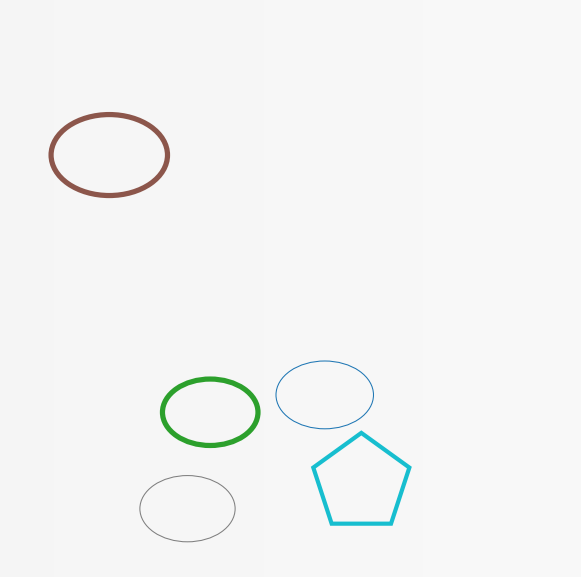[{"shape": "oval", "thickness": 0.5, "radius": 0.42, "center": [0.559, 0.315]}, {"shape": "oval", "thickness": 2.5, "radius": 0.41, "center": [0.362, 0.285]}, {"shape": "oval", "thickness": 2.5, "radius": 0.5, "center": [0.188, 0.731]}, {"shape": "oval", "thickness": 0.5, "radius": 0.41, "center": [0.323, 0.118]}, {"shape": "pentagon", "thickness": 2, "radius": 0.43, "center": [0.622, 0.163]}]